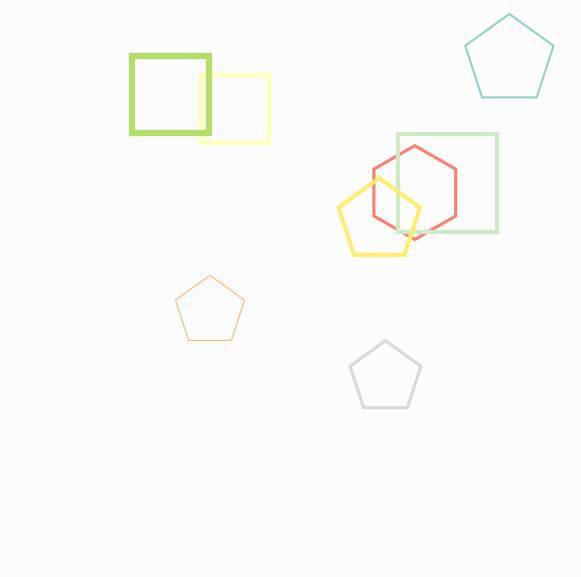[{"shape": "pentagon", "thickness": 1, "radius": 0.4, "center": [0.876, 0.895]}, {"shape": "square", "thickness": 2, "radius": 0.29, "center": [0.404, 0.81]}, {"shape": "hexagon", "thickness": 1.5, "radius": 0.41, "center": [0.714, 0.666]}, {"shape": "pentagon", "thickness": 0.5, "radius": 0.31, "center": [0.361, 0.46]}, {"shape": "square", "thickness": 3, "radius": 0.33, "center": [0.293, 0.836]}, {"shape": "pentagon", "thickness": 1.5, "radius": 0.32, "center": [0.663, 0.345]}, {"shape": "square", "thickness": 2, "radius": 0.42, "center": [0.77, 0.682]}, {"shape": "pentagon", "thickness": 2, "radius": 0.37, "center": [0.653, 0.617]}]